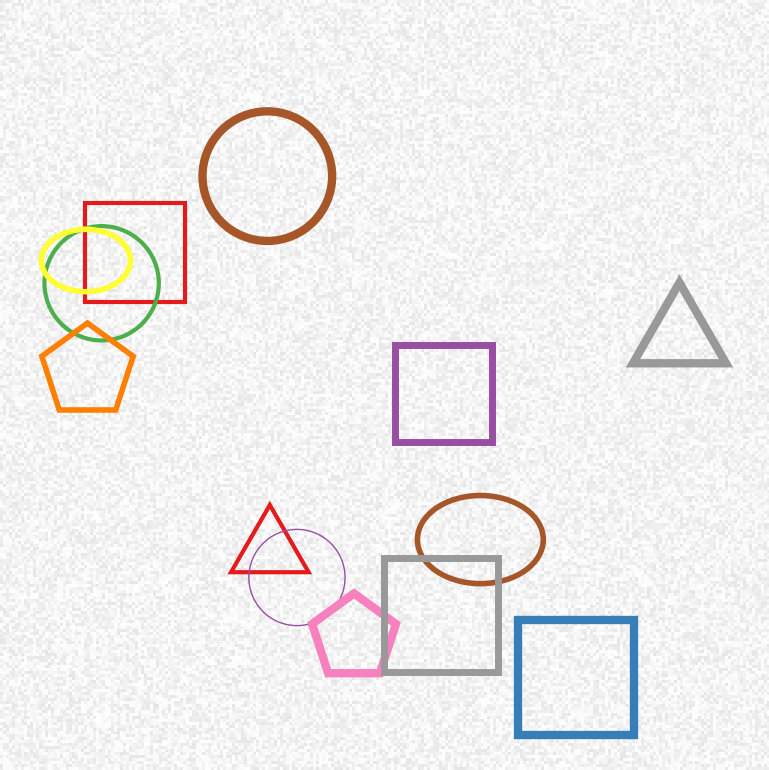[{"shape": "triangle", "thickness": 1.5, "radius": 0.29, "center": [0.35, 0.286]}, {"shape": "square", "thickness": 1.5, "radius": 0.32, "center": [0.175, 0.672]}, {"shape": "square", "thickness": 3, "radius": 0.38, "center": [0.748, 0.12]}, {"shape": "circle", "thickness": 1.5, "radius": 0.37, "center": [0.132, 0.632]}, {"shape": "circle", "thickness": 0.5, "radius": 0.31, "center": [0.386, 0.25]}, {"shape": "square", "thickness": 2.5, "radius": 0.32, "center": [0.576, 0.489]}, {"shape": "pentagon", "thickness": 2, "radius": 0.31, "center": [0.114, 0.518]}, {"shape": "oval", "thickness": 2, "radius": 0.29, "center": [0.112, 0.662]}, {"shape": "circle", "thickness": 3, "radius": 0.42, "center": [0.347, 0.771]}, {"shape": "oval", "thickness": 2, "radius": 0.41, "center": [0.624, 0.299]}, {"shape": "pentagon", "thickness": 3, "radius": 0.29, "center": [0.46, 0.172]}, {"shape": "square", "thickness": 2.5, "radius": 0.37, "center": [0.573, 0.201]}, {"shape": "triangle", "thickness": 3, "radius": 0.35, "center": [0.882, 0.563]}]